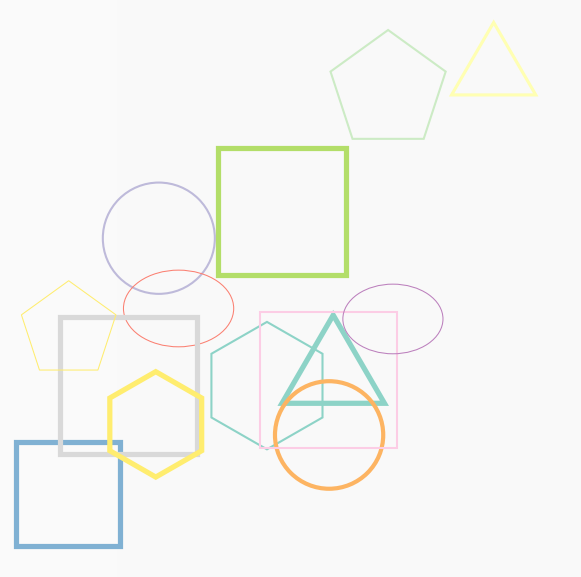[{"shape": "triangle", "thickness": 2.5, "radius": 0.51, "center": [0.573, 0.352]}, {"shape": "hexagon", "thickness": 1, "radius": 0.55, "center": [0.459, 0.331]}, {"shape": "triangle", "thickness": 1.5, "radius": 0.42, "center": [0.849, 0.877]}, {"shape": "circle", "thickness": 1, "radius": 0.48, "center": [0.273, 0.587]}, {"shape": "oval", "thickness": 0.5, "radius": 0.47, "center": [0.307, 0.465]}, {"shape": "square", "thickness": 2.5, "radius": 0.45, "center": [0.117, 0.143]}, {"shape": "circle", "thickness": 2, "radius": 0.47, "center": [0.566, 0.246]}, {"shape": "square", "thickness": 2.5, "radius": 0.55, "center": [0.485, 0.633]}, {"shape": "square", "thickness": 1, "radius": 0.59, "center": [0.566, 0.341]}, {"shape": "square", "thickness": 2.5, "radius": 0.59, "center": [0.221, 0.332]}, {"shape": "oval", "thickness": 0.5, "radius": 0.43, "center": [0.676, 0.447]}, {"shape": "pentagon", "thickness": 1, "radius": 0.52, "center": [0.668, 0.843]}, {"shape": "hexagon", "thickness": 2.5, "radius": 0.46, "center": [0.268, 0.264]}, {"shape": "pentagon", "thickness": 0.5, "radius": 0.43, "center": [0.118, 0.428]}]